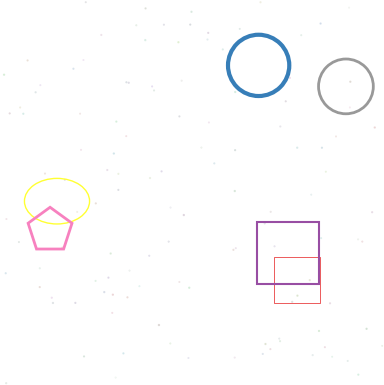[{"shape": "square", "thickness": 0.5, "radius": 0.3, "center": [0.772, 0.273]}, {"shape": "circle", "thickness": 3, "radius": 0.4, "center": [0.672, 0.83]}, {"shape": "square", "thickness": 1.5, "radius": 0.4, "center": [0.747, 0.343]}, {"shape": "oval", "thickness": 1, "radius": 0.42, "center": [0.148, 0.477]}, {"shape": "pentagon", "thickness": 2, "radius": 0.3, "center": [0.13, 0.402]}, {"shape": "circle", "thickness": 2, "radius": 0.36, "center": [0.899, 0.776]}]